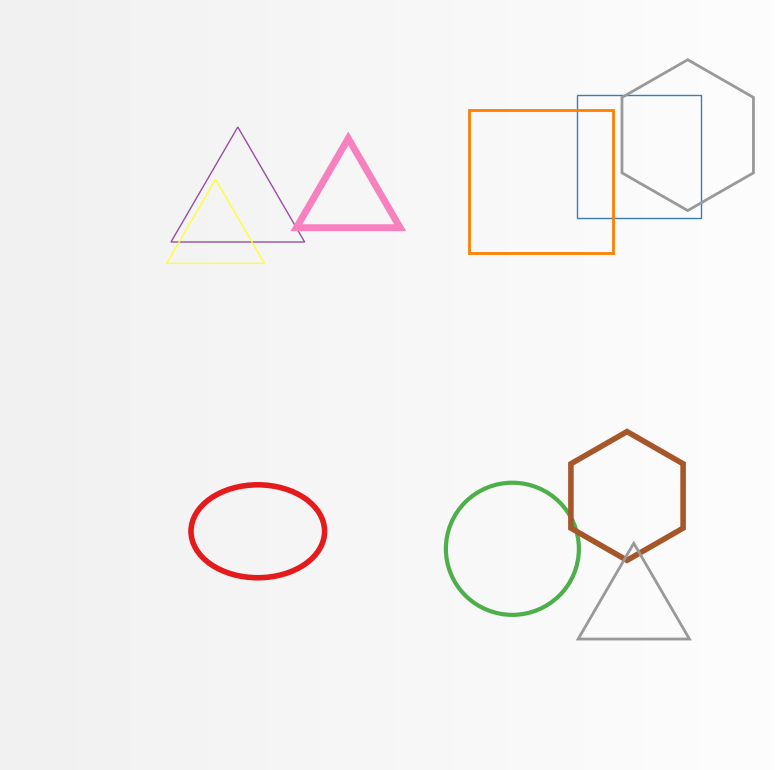[{"shape": "oval", "thickness": 2, "radius": 0.43, "center": [0.333, 0.31]}, {"shape": "square", "thickness": 0.5, "radius": 0.4, "center": [0.825, 0.797]}, {"shape": "circle", "thickness": 1.5, "radius": 0.43, "center": [0.661, 0.287]}, {"shape": "triangle", "thickness": 0.5, "radius": 0.5, "center": [0.307, 0.736]}, {"shape": "square", "thickness": 1, "radius": 0.46, "center": [0.698, 0.765]}, {"shape": "triangle", "thickness": 0.5, "radius": 0.36, "center": [0.278, 0.694]}, {"shape": "hexagon", "thickness": 2, "radius": 0.42, "center": [0.809, 0.356]}, {"shape": "triangle", "thickness": 2.5, "radius": 0.39, "center": [0.449, 0.743]}, {"shape": "triangle", "thickness": 1, "radius": 0.41, "center": [0.818, 0.212]}, {"shape": "hexagon", "thickness": 1, "radius": 0.49, "center": [0.887, 0.824]}]